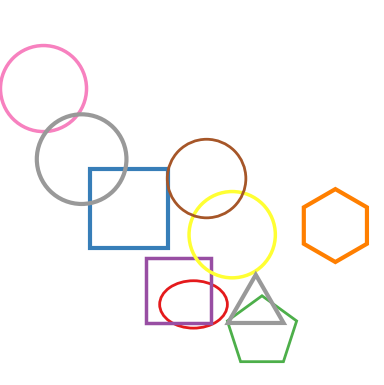[{"shape": "oval", "thickness": 2, "radius": 0.44, "center": [0.503, 0.209]}, {"shape": "square", "thickness": 3, "radius": 0.51, "center": [0.335, 0.459]}, {"shape": "pentagon", "thickness": 2, "radius": 0.47, "center": [0.681, 0.137]}, {"shape": "square", "thickness": 2.5, "radius": 0.42, "center": [0.464, 0.246]}, {"shape": "hexagon", "thickness": 3, "radius": 0.47, "center": [0.871, 0.414]}, {"shape": "circle", "thickness": 2.5, "radius": 0.56, "center": [0.603, 0.39]}, {"shape": "circle", "thickness": 2, "radius": 0.51, "center": [0.537, 0.536]}, {"shape": "circle", "thickness": 2.5, "radius": 0.56, "center": [0.113, 0.77]}, {"shape": "triangle", "thickness": 3, "radius": 0.42, "center": [0.664, 0.203]}, {"shape": "circle", "thickness": 3, "radius": 0.58, "center": [0.212, 0.587]}]